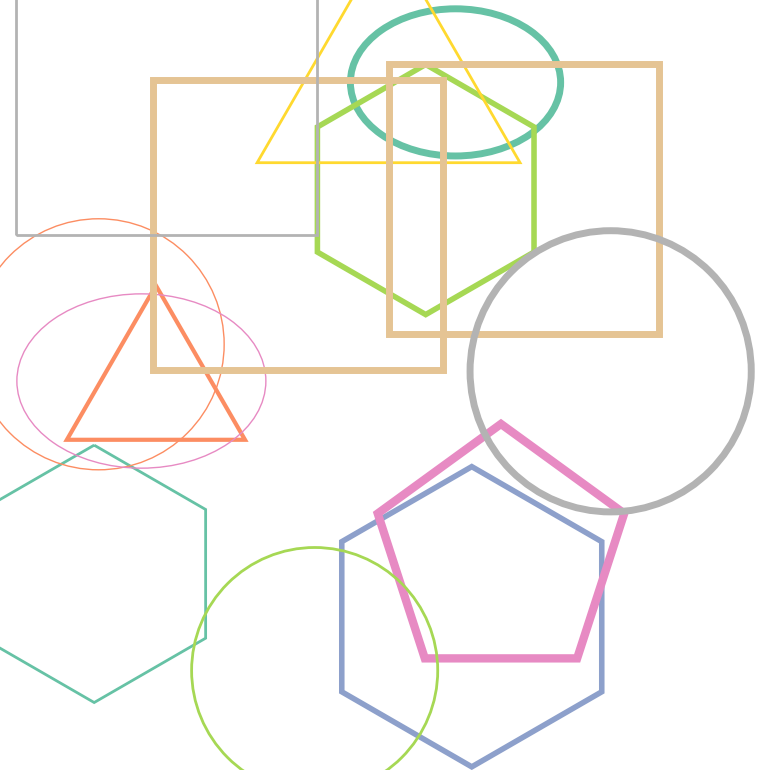[{"shape": "oval", "thickness": 2.5, "radius": 0.68, "center": [0.592, 0.893]}, {"shape": "hexagon", "thickness": 1, "radius": 0.84, "center": [0.122, 0.255]}, {"shape": "circle", "thickness": 0.5, "radius": 0.82, "center": [0.128, 0.553]}, {"shape": "triangle", "thickness": 1.5, "radius": 0.67, "center": [0.203, 0.496]}, {"shape": "hexagon", "thickness": 2, "radius": 0.97, "center": [0.613, 0.199]}, {"shape": "pentagon", "thickness": 3, "radius": 0.84, "center": [0.651, 0.281]}, {"shape": "oval", "thickness": 0.5, "radius": 0.81, "center": [0.184, 0.505]}, {"shape": "circle", "thickness": 1, "radius": 0.8, "center": [0.409, 0.129]}, {"shape": "hexagon", "thickness": 2, "radius": 0.81, "center": [0.553, 0.754]}, {"shape": "triangle", "thickness": 1, "radius": 0.99, "center": [0.505, 0.887]}, {"shape": "square", "thickness": 2.5, "radius": 0.88, "center": [0.68, 0.742]}, {"shape": "square", "thickness": 2.5, "radius": 0.94, "center": [0.387, 0.708]}, {"shape": "circle", "thickness": 2.5, "radius": 0.91, "center": [0.793, 0.518]}, {"shape": "square", "thickness": 1, "radius": 0.98, "center": [0.216, 0.89]}]